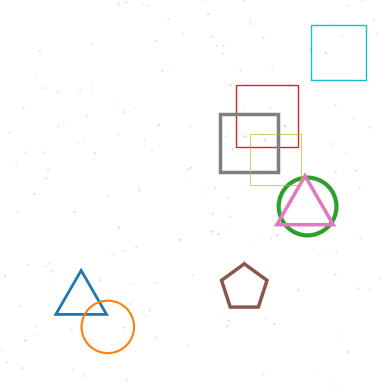[{"shape": "triangle", "thickness": 2, "radius": 0.38, "center": [0.211, 0.221]}, {"shape": "circle", "thickness": 1.5, "radius": 0.34, "center": [0.28, 0.151]}, {"shape": "circle", "thickness": 3, "radius": 0.38, "center": [0.799, 0.464]}, {"shape": "square", "thickness": 1, "radius": 0.4, "center": [0.693, 0.7]}, {"shape": "pentagon", "thickness": 2.5, "radius": 0.31, "center": [0.635, 0.253]}, {"shape": "triangle", "thickness": 2.5, "radius": 0.42, "center": [0.792, 0.459]}, {"shape": "square", "thickness": 2.5, "radius": 0.38, "center": [0.647, 0.629]}, {"shape": "square", "thickness": 0.5, "radius": 0.33, "center": [0.714, 0.585]}, {"shape": "square", "thickness": 1, "radius": 0.36, "center": [0.88, 0.864]}]